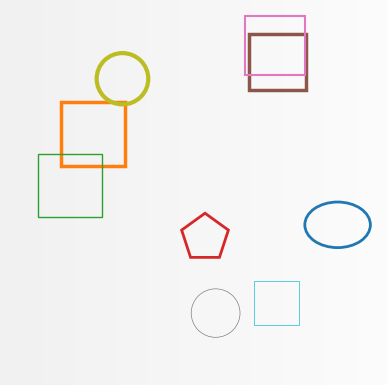[{"shape": "oval", "thickness": 2, "radius": 0.42, "center": [0.871, 0.416]}, {"shape": "square", "thickness": 2.5, "radius": 0.41, "center": [0.241, 0.653]}, {"shape": "square", "thickness": 1, "radius": 0.41, "center": [0.181, 0.517]}, {"shape": "pentagon", "thickness": 2, "radius": 0.32, "center": [0.529, 0.383]}, {"shape": "square", "thickness": 2.5, "radius": 0.37, "center": [0.717, 0.839]}, {"shape": "square", "thickness": 1.5, "radius": 0.39, "center": [0.709, 0.881]}, {"shape": "circle", "thickness": 0.5, "radius": 0.31, "center": [0.556, 0.187]}, {"shape": "circle", "thickness": 3, "radius": 0.33, "center": [0.316, 0.795]}, {"shape": "square", "thickness": 0.5, "radius": 0.29, "center": [0.714, 0.213]}]